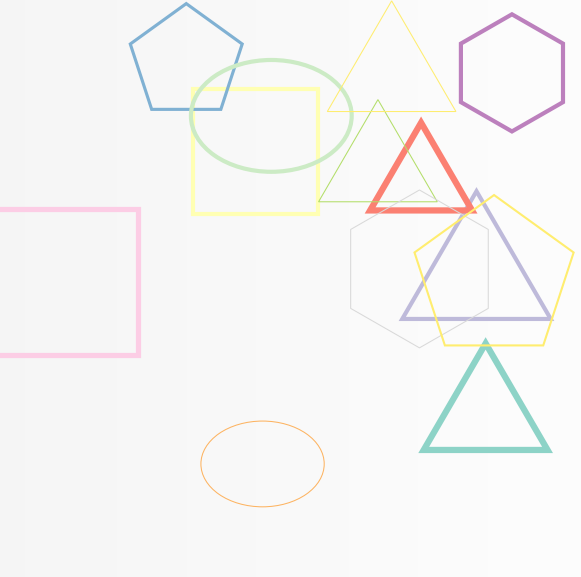[{"shape": "triangle", "thickness": 3, "radius": 0.61, "center": [0.836, 0.281]}, {"shape": "square", "thickness": 2, "radius": 0.54, "center": [0.439, 0.737]}, {"shape": "triangle", "thickness": 2, "radius": 0.74, "center": [0.82, 0.521]}, {"shape": "triangle", "thickness": 3, "radius": 0.51, "center": [0.724, 0.685]}, {"shape": "pentagon", "thickness": 1.5, "radius": 0.51, "center": [0.32, 0.892]}, {"shape": "oval", "thickness": 0.5, "radius": 0.53, "center": [0.452, 0.196]}, {"shape": "triangle", "thickness": 0.5, "radius": 0.59, "center": [0.65, 0.709]}, {"shape": "square", "thickness": 2.5, "radius": 0.63, "center": [0.111, 0.511]}, {"shape": "hexagon", "thickness": 0.5, "radius": 0.68, "center": [0.722, 0.533]}, {"shape": "hexagon", "thickness": 2, "radius": 0.51, "center": [0.881, 0.873]}, {"shape": "oval", "thickness": 2, "radius": 0.69, "center": [0.467, 0.798]}, {"shape": "pentagon", "thickness": 1, "radius": 0.72, "center": [0.85, 0.517]}, {"shape": "triangle", "thickness": 0.5, "radius": 0.64, "center": [0.674, 0.87]}]